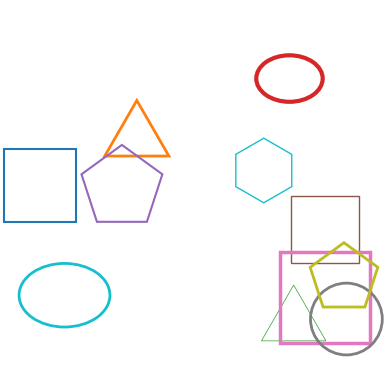[{"shape": "square", "thickness": 1.5, "radius": 0.47, "center": [0.104, 0.518]}, {"shape": "triangle", "thickness": 2, "radius": 0.48, "center": [0.355, 0.643]}, {"shape": "triangle", "thickness": 0.5, "radius": 0.48, "center": [0.763, 0.163]}, {"shape": "oval", "thickness": 3, "radius": 0.43, "center": [0.752, 0.796]}, {"shape": "pentagon", "thickness": 1.5, "radius": 0.55, "center": [0.317, 0.513]}, {"shape": "square", "thickness": 1, "radius": 0.44, "center": [0.844, 0.404]}, {"shape": "square", "thickness": 2.5, "radius": 0.59, "center": [0.844, 0.227]}, {"shape": "circle", "thickness": 2, "radius": 0.47, "center": [0.9, 0.171]}, {"shape": "pentagon", "thickness": 2, "radius": 0.46, "center": [0.893, 0.277]}, {"shape": "hexagon", "thickness": 1, "radius": 0.42, "center": [0.685, 0.557]}, {"shape": "oval", "thickness": 2, "radius": 0.59, "center": [0.168, 0.233]}]